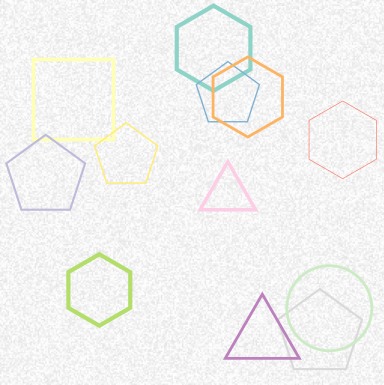[{"shape": "hexagon", "thickness": 3, "radius": 0.55, "center": [0.555, 0.875]}, {"shape": "square", "thickness": 2.5, "radius": 0.52, "center": [0.189, 0.743]}, {"shape": "pentagon", "thickness": 1.5, "radius": 0.54, "center": [0.119, 0.542]}, {"shape": "hexagon", "thickness": 0.5, "radius": 0.5, "center": [0.89, 0.637]}, {"shape": "pentagon", "thickness": 1, "radius": 0.43, "center": [0.592, 0.754]}, {"shape": "hexagon", "thickness": 2, "radius": 0.52, "center": [0.644, 0.748]}, {"shape": "hexagon", "thickness": 3, "radius": 0.46, "center": [0.258, 0.247]}, {"shape": "triangle", "thickness": 2.5, "radius": 0.42, "center": [0.592, 0.497]}, {"shape": "pentagon", "thickness": 1.5, "radius": 0.58, "center": [0.831, 0.134]}, {"shape": "triangle", "thickness": 2, "radius": 0.56, "center": [0.681, 0.125]}, {"shape": "circle", "thickness": 2, "radius": 0.55, "center": [0.855, 0.199]}, {"shape": "pentagon", "thickness": 1, "radius": 0.43, "center": [0.328, 0.594]}]